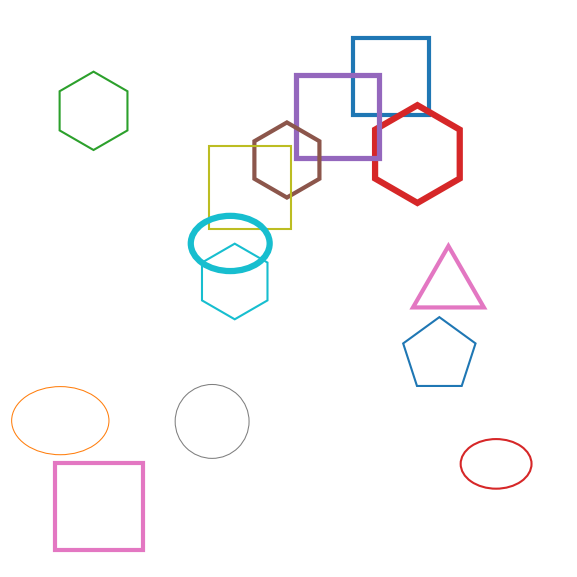[{"shape": "square", "thickness": 2, "radius": 0.33, "center": [0.677, 0.867]}, {"shape": "pentagon", "thickness": 1, "radius": 0.33, "center": [0.761, 0.384]}, {"shape": "oval", "thickness": 0.5, "radius": 0.42, "center": [0.104, 0.271]}, {"shape": "hexagon", "thickness": 1, "radius": 0.34, "center": [0.162, 0.807]}, {"shape": "oval", "thickness": 1, "radius": 0.31, "center": [0.859, 0.196]}, {"shape": "hexagon", "thickness": 3, "radius": 0.42, "center": [0.723, 0.732]}, {"shape": "square", "thickness": 2.5, "radius": 0.36, "center": [0.584, 0.798]}, {"shape": "hexagon", "thickness": 2, "radius": 0.33, "center": [0.497, 0.722]}, {"shape": "triangle", "thickness": 2, "radius": 0.35, "center": [0.777, 0.502]}, {"shape": "square", "thickness": 2, "radius": 0.38, "center": [0.171, 0.122]}, {"shape": "circle", "thickness": 0.5, "radius": 0.32, "center": [0.367, 0.269]}, {"shape": "square", "thickness": 1, "radius": 0.36, "center": [0.433, 0.675]}, {"shape": "oval", "thickness": 3, "radius": 0.34, "center": [0.399, 0.578]}, {"shape": "hexagon", "thickness": 1, "radius": 0.33, "center": [0.406, 0.512]}]